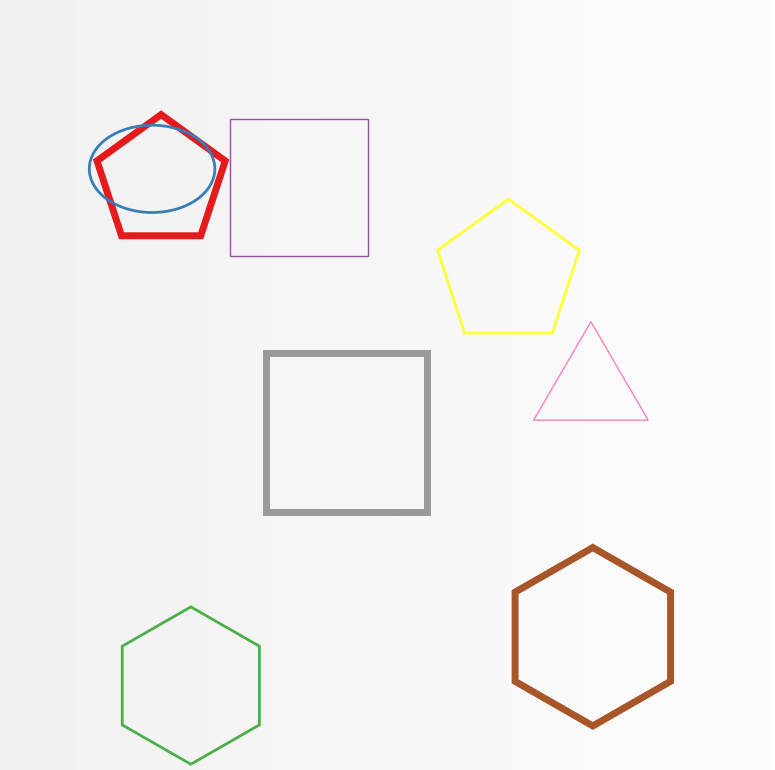[{"shape": "pentagon", "thickness": 2.5, "radius": 0.43, "center": [0.208, 0.764]}, {"shape": "oval", "thickness": 1, "radius": 0.4, "center": [0.196, 0.781]}, {"shape": "hexagon", "thickness": 1, "radius": 0.51, "center": [0.246, 0.11]}, {"shape": "square", "thickness": 0.5, "radius": 0.44, "center": [0.386, 0.756]}, {"shape": "pentagon", "thickness": 1, "radius": 0.48, "center": [0.656, 0.645]}, {"shape": "hexagon", "thickness": 2.5, "radius": 0.58, "center": [0.765, 0.173]}, {"shape": "triangle", "thickness": 0.5, "radius": 0.43, "center": [0.762, 0.497]}, {"shape": "square", "thickness": 2.5, "radius": 0.52, "center": [0.447, 0.439]}]